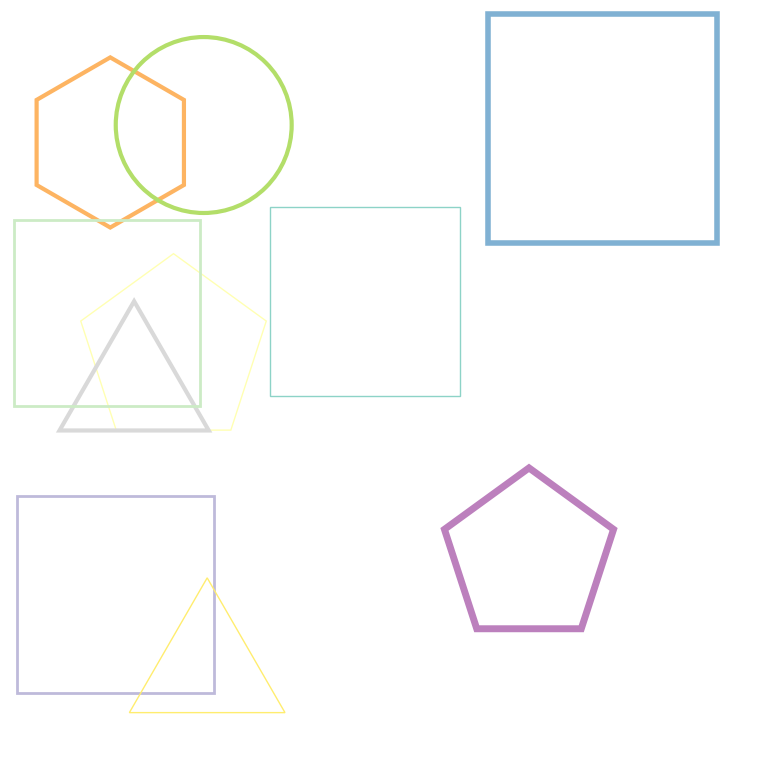[{"shape": "square", "thickness": 0.5, "radius": 0.61, "center": [0.474, 0.609]}, {"shape": "pentagon", "thickness": 0.5, "radius": 0.63, "center": [0.225, 0.544]}, {"shape": "square", "thickness": 1, "radius": 0.64, "center": [0.15, 0.228]}, {"shape": "square", "thickness": 2, "radius": 0.74, "center": [0.782, 0.833]}, {"shape": "hexagon", "thickness": 1.5, "radius": 0.55, "center": [0.143, 0.815]}, {"shape": "circle", "thickness": 1.5, "radius": 0.57, "center": [0.265, 0.838]}, {"shape": "triangle", "thickness": 1.5, "radius": 0.56, "center": [0.174, 0.497]}, {"shape": "pentagon", "thickness": 2.5, "radius": 0.58, "center": [0.687, 0.277]}, {"shape": "square", "thickness": 1, "radius": 0.6, "center": [0.139, 0.594]}, {"shape": "triangle", "thickness": 0.5, "radius": 0.58, "center": [0.269, 0.133]}]